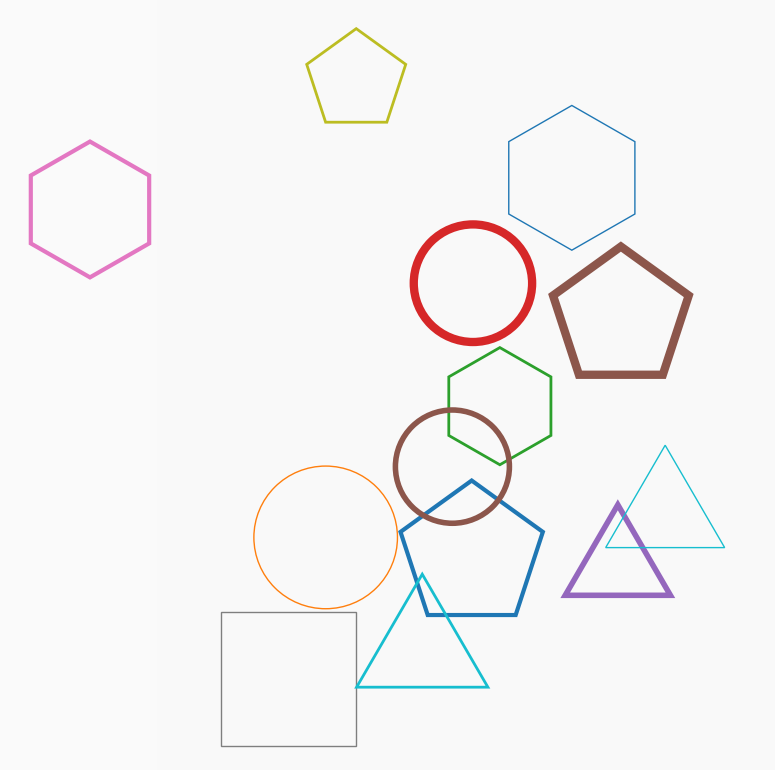[{"shape": "hexagon", "thickness": 0.5, "radius": 0.47, "center": [0.738, 0.769]}, {"shape": "pentagon", "thickness": 1.5, "radius": 0.48, "center": [0.609, 0.279]}, {"shape": "circle", "thickness": 0.5, "radius": 0.46, "center": [0.42, 0.302]}, {"shape": "hexagon", "thickness": 1, "radius": 0.38, "center": [0.645, 0.473]}, {"shape": "circle", "thickness": 3, "radius": 0.38, "center": [0.61, 0.632]}, {"shape": "triangle", "thickness": 2, "radius": 0.39, "center": [0.797, 0.266]}, {"shape": "circle", "thickness": 2, "radius": 0.37, "center": [0.584, 0.394]}, {"shape": "pentagon", "thickness": 3, "radius": 0.46, "center": [0.801, 0.588]}, {"shape": "hexagon", "thickness": 1.5, "radius": 0.44, "center": [0.116, 0.728]}, {"shape": "square", "thickness": 0.5, "radius": 0.44, "center": [0.372, 0.118]}, {"shape": "pentagon", "thickness": 1, "radius": 0.34, "center": [0.46, 0.896]}, {"shape": "triangle", "thickness": 1, "radius": 0.49, "center": [0.545, 0.156]}, {"shape": "triangle", "thickness": 0.5, "radius": 0.44, "center": [0.858, 0.333]}]